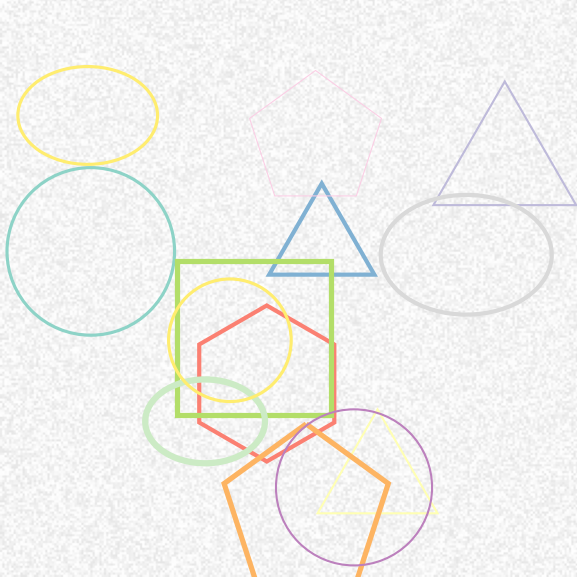[{"shape": "circle", "thickness": 1.5, "radius": 0.73, "center": [0.157, 0.564]}, {"shape": "triangle", "thickness": 1, "radius": 0.6, "center": [0.654, 0.17]}, {"shape": "triangle", "thickness": 1, "radius": 0.71, "center": [0.874, 0.715]}, {"shape": "hexagon", "thickness": 2, "radius": 0.68, "center": [0.462, 0.335]}, {"shape": "triangle", "thickness": 2, "radius": 0.53, "center": [0.557, 0.576]}, {"shape": "pentagon", "thickness": 2.5, "radius": 0.75, "center": [0.53, 0.116]}, {"shape": "square", "thickness": 2.5, "radius": 0.67, "center": [0.44, 0.414]}, {"shape": "pentagon", "thickness": 0.5, "radius": 0.6, "center": [0.546, 0.757]}, {"shape": "oval", "thickness": 2, "radius": 0.74, "center": [0.807, 0.558]}, {"shape": "circle", "thickness": 1, "radius": 0.68, "center": [0.613, 0.155]}, {"shape": "oval", "thickness": 3, "radius": 0.52, "center": [0.355, 0.27]}, {"shape": "oval", "thickness": 1.5, "radius": 0.6, "center": [0.152, 0.799]}, {"shape": "circle", "thickness": 1.5, "radius": 0.53, "center": [0.398, 0.41]}]